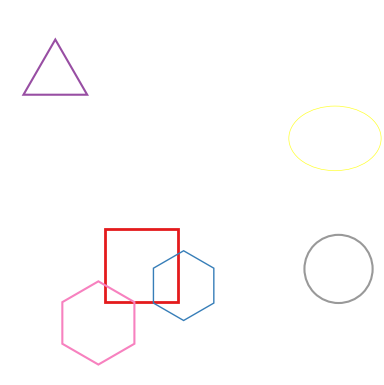[{"shape": "square", "thickness": 2, "radius": 0.48, "center": [0.368, 0.31]}, {"shape": "hexagon", "thickness": 1, "radius": 0.45, "center": [0.477, 0.258]}, {"shape": "triangle", "thickness": 1.5, "radius": 0.48, "center": [0.144, 0.802]}, {"shape": "oval", "thickness": 0.5, "radius": 0.6, "center": [0.87, 0.641]}, {"shape": "hexagon", "thickness": 1.5, "radius": 0.54, "center": [0.256, 0.161]}, {"shape": "circle", "thickness": 1.5, "radius": 0.44, "center": [0.879, 0.301]}]